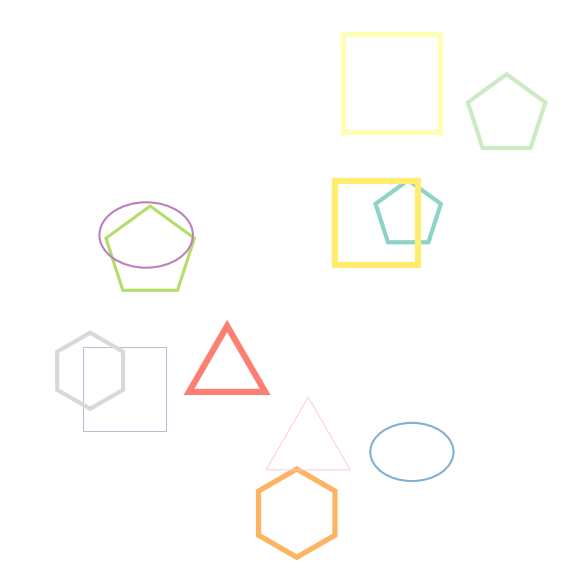[{"shape": "pentagon", "thickness": 2, "radius": 0.3, "center": [0.707, 0.628]}, {"shape": "square", "thickness": 2.5, "radius": 0.42, "center": [0.678, 0.855]}, {"shape": "square", "thickness": 0.5, "radius": 0.36, "center": [0.216, 0.326]}, {"shape": "triangle", "thickness": 3, "radius": 0.38, "center": [0.393, 0.359]}, {"shape": "oval", "thickness": 1, "radius": 0.36, "center": [0.713, 0.217]}, {"shape": "hexagon", "thickness": 2.5, "radius": 0.38, "center": [0.514, 0.111]}, {"shape": "pentagon", "thickness": 1.5, "radius": 0.4, "center": [0.26, 0.562]}, {"shape": "triangle", "thickness": 0.5, "radius": 0.42, "center": [0.534, 0.228]}, {"shape": "hexagon", "thickness": 2, "radius": 0.33, "center": [0.156, 0.357]}, {"shape": "oval", "thickness": 1, "radius": 0.4, "center": [0.253, 0.592]}, {"shape": "pentagon", "thickness": 2, "radius": 0.35, "center": [0.877, 0.8]}, {"shape": "square", "thickness": 3, "radius": 0.36, "center": [0.652, 0.613]}]